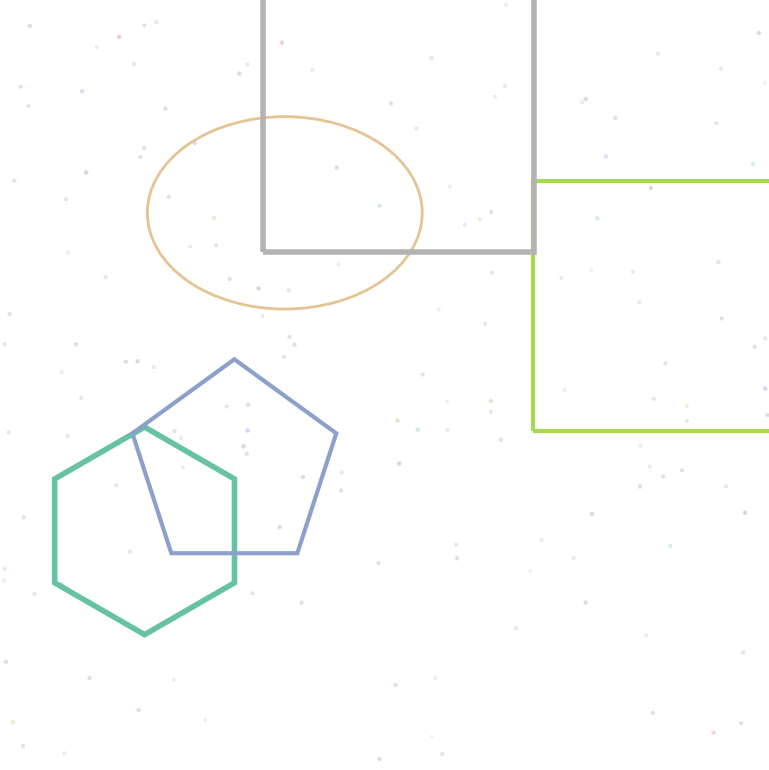[{"shape": "hexagon", "thickness": 2, "radius": 0.67, "center": [0.188, 0.311]}, {"shape": "pentagon", "thickness": 1.5, "radius": 0.7, "center": [0.304, 0.394]}, {"shape": "square", "thickness": 1.5, "radius": 0.81, "center": [0.855, 0.603]}, {"shape": "oval", "thickness": 1, "radius": 0.89, "center": [0.37, 0.724]}, {"shape": "square", "thickness": 2, "radius": 0.88, "center": [0.518, 0.849]}]